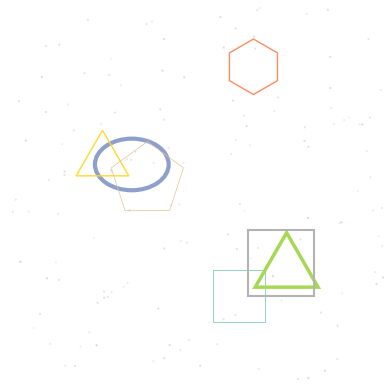[{"shape": "square", "thickness": 0.5, "radius": 0.34, "center": [0.62, 0.232]}, {"shape": "hexagon", "thickness": 1, "radius": 0.36, "center": [0.658, 0.827]}, {"shape": "oval", "thickness": 3, "radius": 0.48, "center": [0.342, 0.573]}, {"shape": "triangle", "thickness": 2.5, "radius": 0.47, "center": [0.745, 0.301]}, {"shape": "triangle", "thickness": 1, "radius": 0.39, "center": [0.266, 0.583]}, {"shape": "pentagon", "thickness": 0.5, "radius": 0.49, "center": [0.383, 0.533]}, {"shape": "square", "thickness": 1.5, "radius": 0.42, "center": [0.73, 0.317]}]